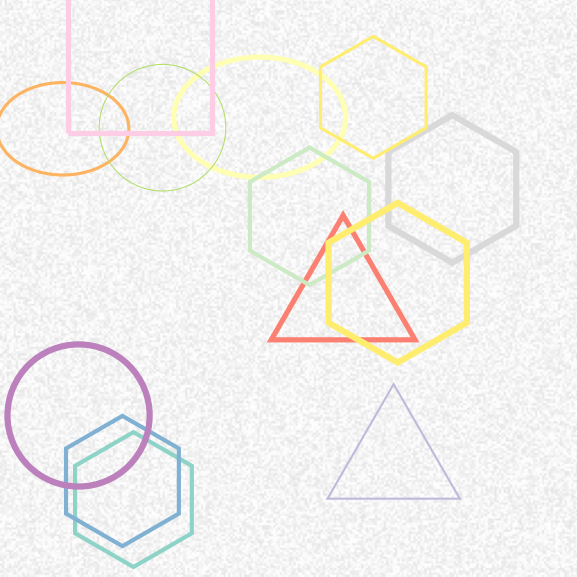[{"shape": "hexagon", "thickness": 2, "radius": 0.58, "center": [0.231, 0.134]}, {"shape": "oval", "thickness": 2.5, "radius": 0.74, "center": [0.45, 0.796]}, {"shape": "triangle", "thickness": 1, "radius": 0.66, "center": [0.682, 0.202]}, {"shape": "triangle", "thickness": 2.5, "radius": 0.72, "center": [0.594, 0.483]}, {"shape": "hexagon", "thickness": 2, "radius": 0.56, "center": [0.212, 0.166]}, {"shape": "oval", "thickness": 1.5, "radius": 0.57, "center": [0.109, 0.776]}, {"shape": "circle", "thickness": 0.5, "radius": 0.55, "center": [0.281, 0.778]}, {"shape": "square", "thickness": 2.5, "radius": 0.62, "center": [0.242, 0.893]}, {"shape": "hexagon", "thickness": 3, "radius": 0.64, "center": [0.783, 0.672]}, {"shape": "circle", "thickness": 3, "radius": 0.62, "center": [0.136, 0.28]}, {"shape": "hexagon", "thickness": 2, "radius": 0.6, "center": [0.536, 0.625]}, {"shape": "hexagon", "thickness": 1.5, "radius": 0.53, "center": [0.646, 0.831]}, {"shape": "hexagon", "thickness": 3, "radius": 0.69, "center": [0.689, 0.51]}]